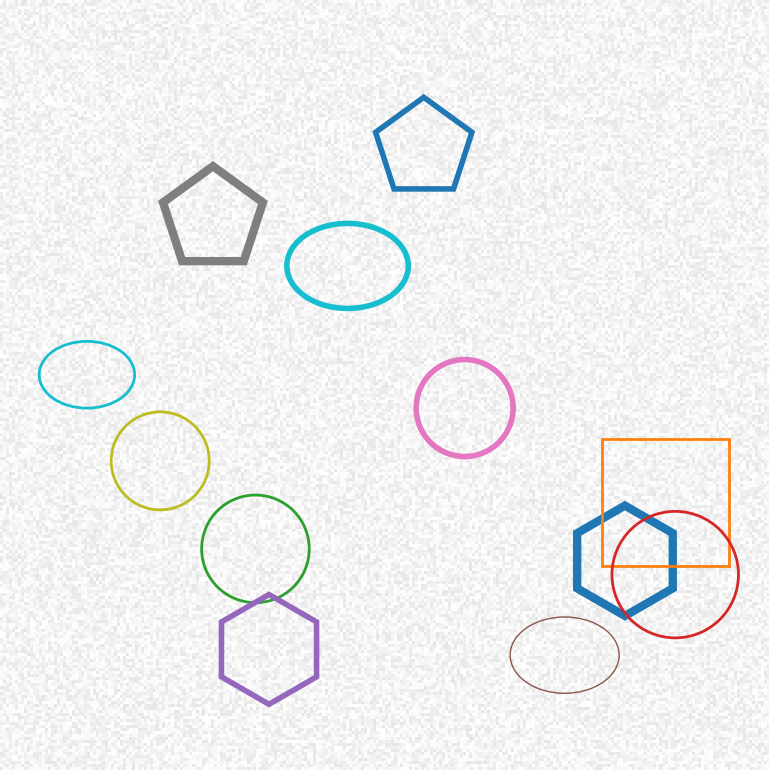[{"shape": "hexagon", "thickness": 3, "radius": 0.36, "center": [0.812, 0.272]}, {"shape": "pentagon", "thickness": 2, "radius": 0.33, "center": [0.55, 0.808]}, {"shape": "square", "thickness": 1, "radius": 0.41, "center": [0.864, 0.347]}, {"shape": "circle", "thickness": 1, "radius": 0.35, "center": [0.332, 0.287]}, {"shape": "circle", "thickness": 1, "radius": 0.41, "center": [0.877, 0.254]}, {"shape": "hexagon", "thickness": 2, "radius": 0.36, "center": [0.349, 0.157]}, {"shape": "oval", "thickness": 0.5, "radius": 0.35, "center": [0.733, 0.149]}, {"shape": "circle", "thickness": 2, "radius": 0.31, "center": [0.603, 0.47]}, {"shape": "pentagon", "thickness": 3, "radius": 0.34, "center": [0.277, 0.716]}, {"shape": "circle", "thickness": 1, "radius": 0.32, "center": [0.208, 0.401]}, {"shape": "oval", "thickness": 1, "radius": 0.31, "center": [0.113, 0.513]}, {"shape": "oval", "thickness": 2, "radius": 0.39, "center": [0.451, 0.655]}]